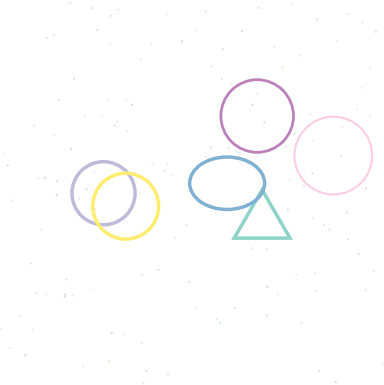[{"shape": "triangle", "thickness": 2.5, "radius": 0.42, "center": [0.681, 0.423]}, {"shape": "circle", "thickness": 2.5, "radius": 0.41, "center": [0.269, 0.498]}, {"shape": "oval", "thickness": 2.5, "radius": 0.49, "center": [0.59, 0.524]}, {"shape": "circle", "thickness": 1.5, "radius": 0.5, "center": [0.866, 0.596]}, {"shape": "circle", "thickness": 2, "radius": 0.47, "center": [0.668, 0.699]}, {"shape": "circle", "thickness": 2.5, "radius": 0.43, "center": [0.326, 0.464]}]